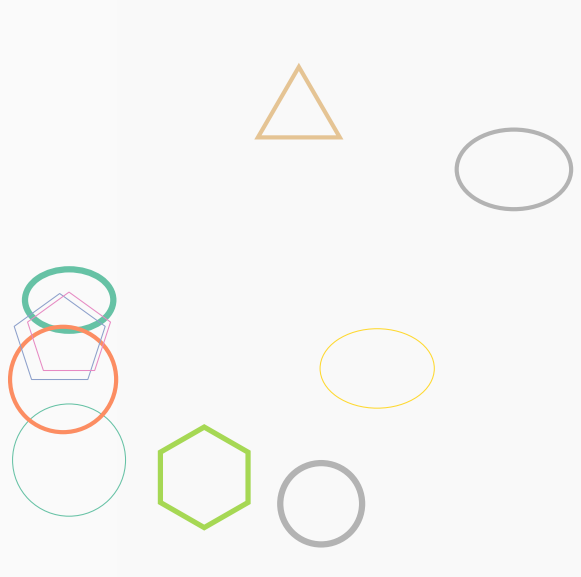[{"shape": "oval", "thickness": 3, "radius": 0.38, "center": [0.119, 0.48]}, {"shape": "circle", "thickness": 0.5, "radius": 0.49, "center": [0.119, 0.202]}, {"shape": "circle", "thickness": 2, "radius": 0.46, "center": [0.109, 0.342]}, {"shape": "pentagon", "thickness": 0.5, "radius": 0.41, "center": [0.103, 0.409]}, {"shape": "pentagon", "thickness": 0.5, "radius": 0.38, "center": [0.119, 0.418]}, {"shape": "hexagon", "thickness": 2.5, "radius": 0.44, "center": [0.351, 0.173]}, {"shape": "oval", "thickness": 0.5, "radius": 0.49, "center": [0.649, 0.361]}, {"shape": "triangle", "thickness": 2, "radius": 0.41, "center": [0.514, 0.802]}, {"shape": "circle", "thickness": 3, "radius": 0.35, "center": [0.553, 0.127]}, {"shape": "oval", "thickness": 2, "radius": 0.49, "center": [0.884, 0.706]}]